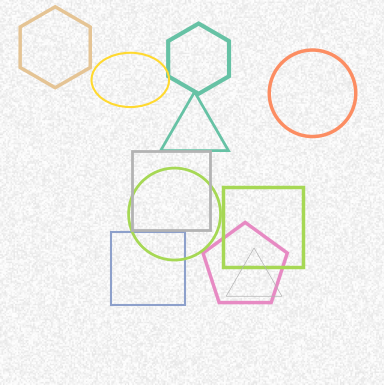[{"shape": "triangle", "thickness": 2, "radius": 0.51, "center": [0.505, 0.66]}, {"shape": "hexagon", "thickness": 3, "radius": 0.46, "center": [0.516, 0.848]}, {"shape": "circle", "thickness": 2.5, "radius": 0.56, "center": [0.812, 0.758]}, {"shape": "square", "thickness": 1.5, "radius": 0.48, "center": [0.385, 0.303]}, {"shape": "pentagon", "thickness": 2.5, "radius": 0.58, "center": [0.637, 0.307]}, {"shape": "square", "thickness": 2.5, "radius": 0.52, "center": [0.682, 0.41]}, {"shape": "circle", "thickness": 2, "radius": 0.6, "center": [0.453, 0.444]}, {"shape": "oval", "thickness": 1.5, "radius": 0.5, "center": [0.338, 0.792]}, {"shape": "hexagon", "thickness": 2.5, "radius": 0.53, "center": [0.143, 0.877]}, {"shape": "square", "thickness": 2, "radius": 0.51, "center": [0.444, 0.506]}, {"shape": "triangle", "thickness": 0.5, "radius": 0.42, "center": [0.66, 0.272]}]